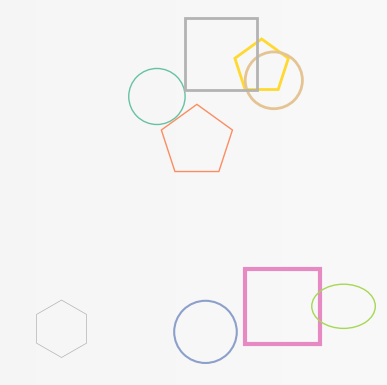[{"shape": "circle", "thickness": 1, "radius": 0.36, "center": [0.405, 0.749]}, {"shape": "pentagon", "thickness": 1, "radius": 0.48, "center": [0.508, 0.633]}, {"shape": "circle", "thickness": 1.5, "radius": 0.4, "center": [0.53, 0.138]}, {"shape": "square", "thickness": 3, "radius": 0.49, "center": [0.728, 0.203]}, {"shape": "oval", "thickness": 1, "radius": 0.41, "center": [0.887, 0.204]}, {"shape": "pentagon", "thickness": 2, "radius": 0.36, "center": [0.675, 0.826]}, {"shape": "circle", "thickness": 2, "radius": 0.37, "center": [0.707, 0.791]}, {"shape": "square", "thickness": 2, "radius": 0.47, "center": [0.57, 0.859]}, {"shape": "hexagon", "thickness": 0.5, "radius": 0.37, "center": [0.159, 0.146]}]